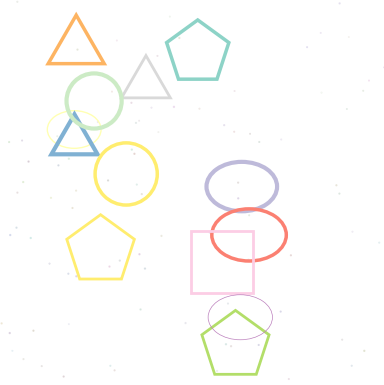[{"shape": "pentagon", "thickness": 2.5, "radius": 0.43, "center": [0.514, 0.863]}, {"shape": "oval", "thickness": 1, "radius": 0.35, "center": [0.193, 0.664]}, {"shape": "oval", "thickness": 3, "radius": 0.46, "center": [0.628, 0.515]}, {"shape": "oval", "thickness": 2.5, "radius": 0.48, "center": [0.647, 0.39]}, {"shape": "triangle", "thickness": 3, "radius": 0.35, "center": [0.193, 0.634]}, {"shape": "triangle", "thickness": 2.5, "radius": 0.42, "center": [0.198, 0.877]}, {"shape": "pentagon", "thickness": 2, "radius": 0.46, "center": [0.612, 0.102]}, {"shape": "square", "thickness": 2, "radius": 0.4, "center": [0.578, 0.319]}, {"shape": "triangle", "thickness": 2, "radius": 0.37, "center": [0.379, 0.782]}, {"shape": "oval", "thickness": 0.5, "radius": 0.42, "center": [0.624, 0.176]}, {"shape": "circle", "thickness": 3, "radius": 0.36, "center": [0.244, 0.738]}, {"shape": "circle", "thickness": 2.5, "radius": 0.4, "center": [0.328, 0.548]}, {"shape": "pentagon", "thickness": 2, "radius": 0.46, "center": [0.261, 0.35]}]